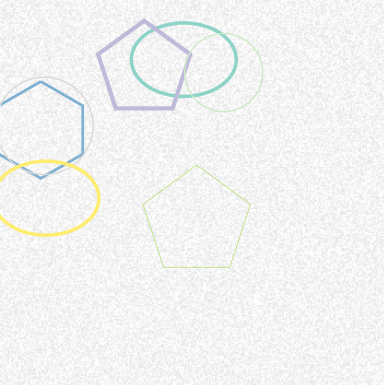[{"shape": "oval", "thickness": 2.5, "radius": 0.68, "center": [0.477, 0.845]}, {"shape": "pentagon", "thickness": 3, "radius": 0.63, "center": [0.374, 0.82]}, {"shape": "hexagon", "thickness": 2, "radius": 0.63, "center": [0.106, 0.663]}, {"shape": "pentagon", "thickness": 0.5, "radius": 0.73, "center": [0.511, 0.424]}, {"shape": "circle", "thickness": 1, "radius": 0.63, "center": [0.115, 0.673]}, {"shape": "circle", "thickness": 1, "radius": 0.51, "center": [0.581, 0.811]}, {"shape": "oval", "thickness": 2.5, "radius": 0.69, "center": [0.119, 0.485]}]